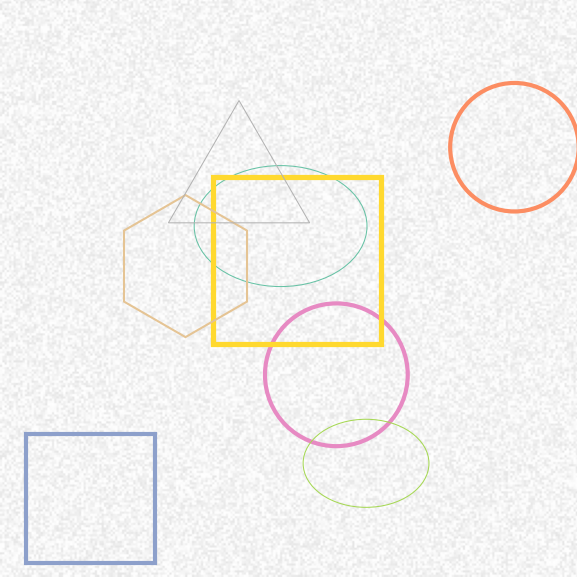[{"shape": "oval", "thickness": 0.5, "radius": 0.75, "center": [0.486, 0.608]}, {"shape": "circle", "thickness": 2, "radius": 0.56, "center": [0.891, 0.744]}, {"shape": "square", "thickness": 2, "radius": 0.56, "center": [0.157, 0.136]}, {"shape": "circle", "thickness": 2, "radius": 0.62, "center": [0.582, 0.35]}, {"shape": "oval", "thickness": 0.5, "radius": 0.54, "center": [0.634, 0.197]}, {"shape": "square", "thickness": 2.5, "radius": 0.73, "center": [0.515, 0.548]}, {"shape": "hexagon", "thickness": 1, "radius": 0.61, "center": [0.321, 0.538]}, {"shape": "triangle", "thickness": 0.5, "radius": 0.71, "center": [0.414, 0.684]}]